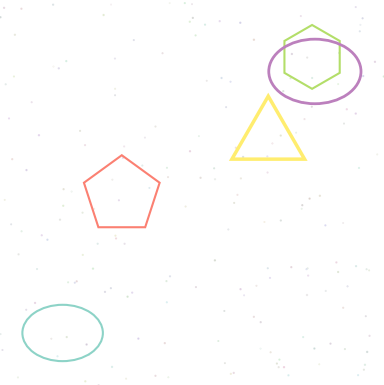[{"shape": "oval", "thickness": 1.5, "radius": 0.52, "center": [0.163, 0.135]}, {"shape": "pentagon", "thickness": 1.5, "radius": 0.52, "center": [0.316, 0.493]}, {"shape": "hexagon", "thickness": 1.5, "radius": 0.41, "center": [0.811, 0.852]}, {"shape": "oval", "thickness": 2, "radius": 0.6, "center": [0.818, 0.814]}, {"shape": "triangle", "thickness": 2.5, "radius": 0.55, "center": [0.697, 0.641]}]